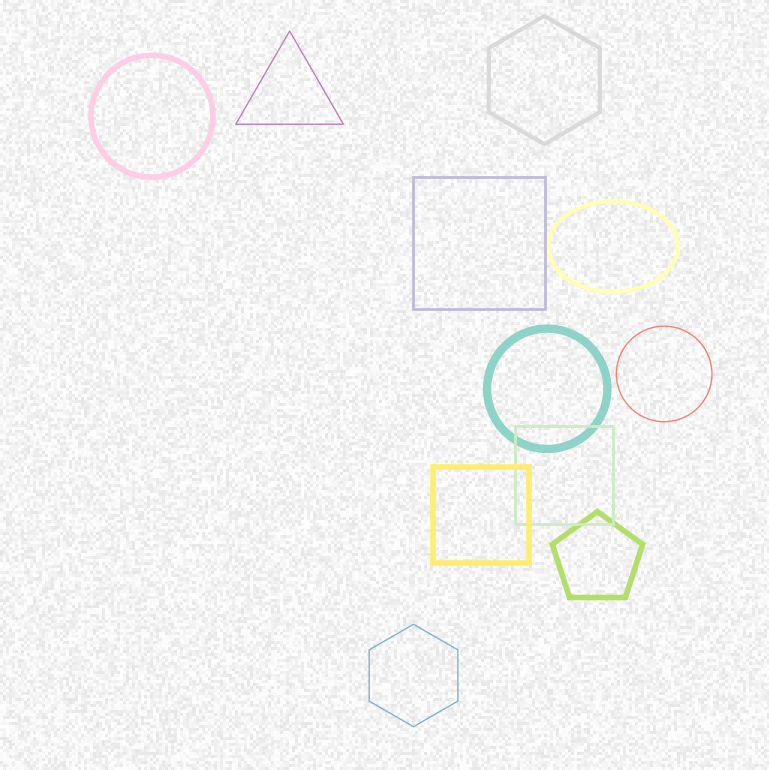[{"shape": "circle", "thickness": 3, "radius": 0.39, "center": [0.711, 0.495]}, {"shape": "oval", "thickness": 1.5, "radius": 0.42, "center": [0.796, 0.68]}, {"shape": "square", "thickness": 1, "radius": 0.43, "center": [0.622, 0.685]}, {"shape": "circle", "thickness": 0.5, "radius": 0.31, "center": [0.863, 0.514]}, {"shape": "hexagon", "thickness": 0.5, "radius": 0.33, "center": [0.537, 0.123]}, {"shape": "pentagon", "thickness": 2, "radius": 0.31, "center": [0.776, 0.274]}, {"shape": "circle", "thickness": 2, "radius": 0.4, "center": [0.197, 0.849]}, {"shape": "hexagon", "thickness": 1.5, "radius": 0.42, "center": [0.707, 0.896]}, {"shape": "triangle", "thickness": 0.5, "radius": 0.4, "center": [0.376, 0.879]}, {"shape": "square", "thickness": 1, "radius": 0.32, "center": [0.732, 0.383]}, {"shape": "square", "thickness": 2, "radius": 0.31, "center": [0.625, 0.331]}]